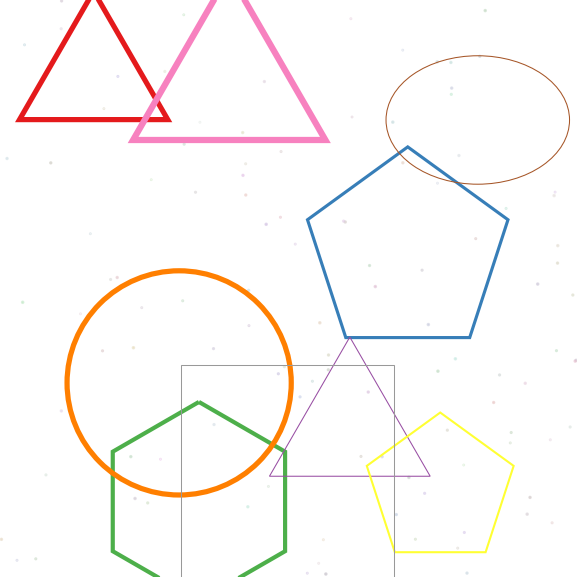[{"shape": "triangle", "thickness": 2.5, "radius": 0.74, "center": [0.162, 0.866]}, {"shape": "pentagon", "thickness": 1.5, "radius": 0.91, "center": [0.706, 0.562]}, {"shape": "hexagon", "thickness": 2, "radius": 0.86, "center": [0.344, 0.131]}, {"shape": "triangle", "thickness": 0.5, "radius": 0.8, "center": [0.606, 0.255]}, {"shape": "circle", "thickness": 2.5, "radius": 0.97, "center": [0.31, 0.336]}, {"shape": "pentagon", "thickness": 1, "radius": 0.67, "center": [0.762, 0.151]}, {"shape": "oval", "thickness": 0.5, "radius": 0.79, "center": [0.827, 0.791]}, {"shape": "triangle", "thickness": 3, "radius": 0.96, "center": [0.397, 0.853]}, {"shape": "square", "thickness": 0.5, "radius": 0.92, "center": [0.497, 0.183]}]